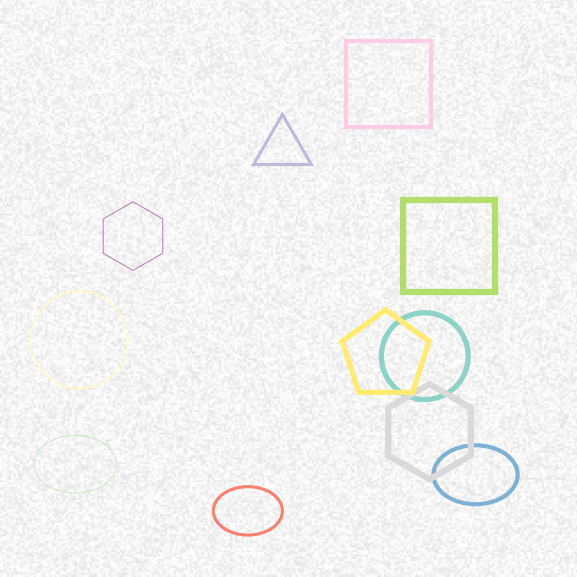[{"shape": "circle", "thickness": 2.5, "radius": 0.38, "center": [0.736, 0.382]}, {"shape": "circle", "thickness": 0.5, "radius": 0.42, "center": [0.137, 0.411]}, {"shape": "triangle", "thickness": 1.5, "radius": 0.29, "center": [0.489, 0.743]}, {"shape": "oval", "thickness": 1.5, "radius": 0.3, "center": [0.429, 0.115]}, {"shape": "oval", "thickness": 2, "radius": 0.36, "center": [0.824, 0.177]}, {"shape": "square", "thickness": 3, "radius": 0.4, "center": [0.778, 0.574]}, {"shape": "square", "thickness": 2, "radius": 0.37, "center": [0.672, 0.854]}, {"shape": "hexagon", "thickness": 3, "radius": 0.41, "center": [0.744, 0.252]}, {"shape": "hexagon", "thickness": 0.5, "radius": 0.3, "center": [0.23, 0.59]}, {"shape": "oval", "thickness": 0.5, "radius": 0.36, "center": [0.13, 0.195]}, {"shape": "pentagon", "thickness": 2.5, "radius": 0.4, "center": [0.668, 0.384]}]